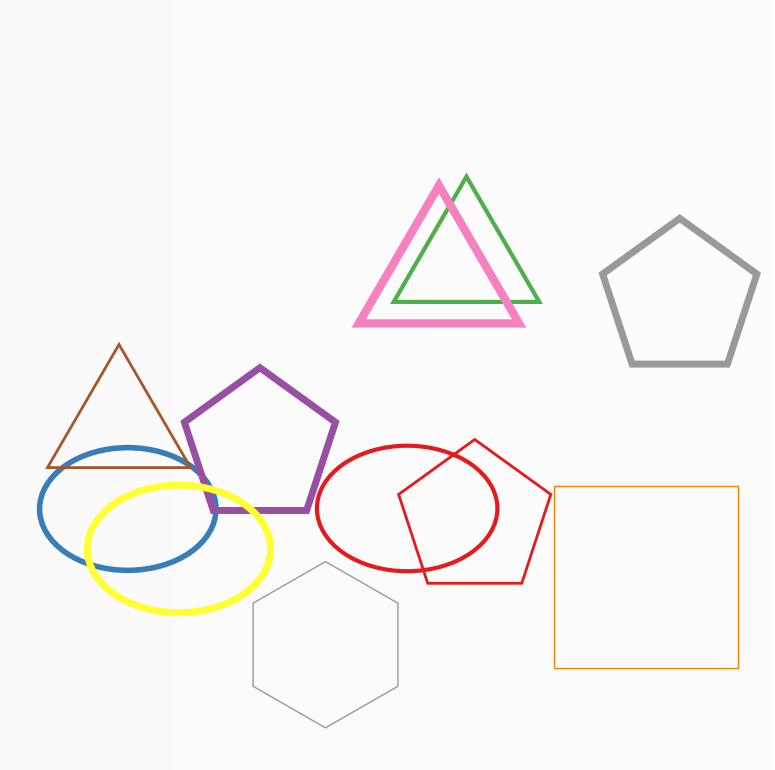[{"shape": "oval", "thickness": 1.5, "radius": 0.58, "center": [0.525, 0.34]}, {"shape": "pentagon", "thickness": 1, "radius": 0.52, "center": [0.613, 0.326]}, {"shape": "oval", "thickness": 2, "radius": 0.57, "center": [0.165, 0.339]}, {"shape": "triangle", "thickness": 1.5, "radius": 0.54, "center": [0.602, 0.662]}, {"shape": "pentagon", "thickness": 2.5, "radius": 0.51, "center": [0.335, 0.42]}, {"shape": "square", "thickness": 0.5, "radius": 0.59, "center": [0.834, 0.251]}, {"shape": "oval", "thickness": 2.5, "radius": 0.59, "center": [0.231, 0.287]}, {"shape": "triangle", "thickness": 1, "radius": 0.53, "center": [0.154, 0.446]}, {"shape": "triangle", "thickness": 3, "radius": 0.6, "center": [0.566, 0.64]}, {"shape": "hexagon", "thickness": 0.5, "radius": 0.54, "center": [0.42, 0.163]}, {"shape": "pentagon", "thickness": 2.5, "radius": 0.52, "center": [0.877, 0.612]}]